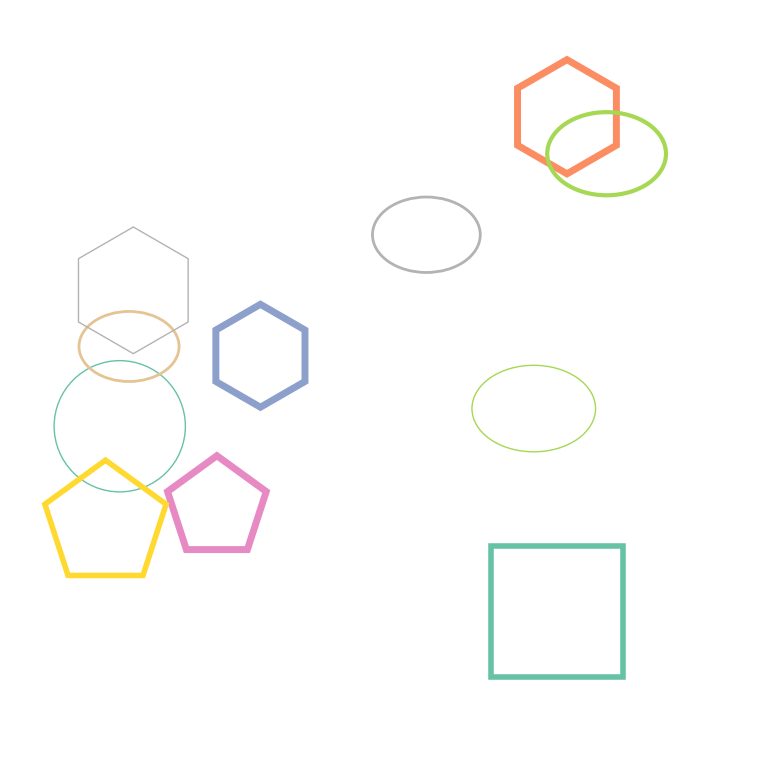[{"shape": "circle", "thickness": 0.5, "radius": 0.43, "center": [0.156, 0.446]}, {"shape": "square", "thickness": 2, "radius": 0.43, "center": [0.723, 0.206]}, {"shape": "hexagon", "thickness": 2.5, "radius": 0.37, "center": [0.736, 0.848]}, {"shape": "hexagon", "thickness": 2.5, "radius": 0.33, "center": [0.338, 0.538]}, {"shape": "pentagon", "thickness": 2.5, "radius": 0.34, "center": [0.282, 0.341]}, {"shape": "oval", "thickness": 0.5, "radius": 0.4, "center": [0.693, 0.469]}, {"shape": "oval", "thickness": 1.5, "radius": 0.39, "center": [0.788, 0.8]}, {"shape": "pentagon", "thickness": 2, "radius": 0.41, "center": [0.137, 0.32]}, {"shape": "oval", "thickness": 1, "radius": 0.32, "center": [0.168, 0.55]}, {"shape": "hexagon", "thickness": 0.5, "radius": 0.41, "center": [0.173, 0.623]}, {"shape": "oval", "thickness": 1, "radius": 0.35, "center": [0.554, 0.695]}]